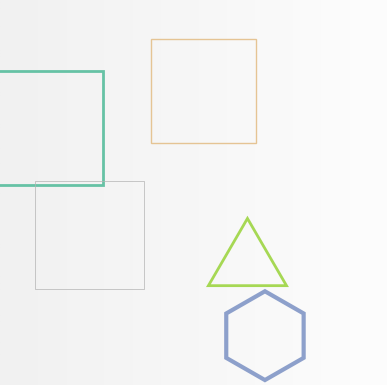[{"shape": "square", "thickness": 2, "radius": 0.74, "center": [0.117, 0.668]}, {"shape": "hexagon", "thickness": 3, "radius": 0.58, "center": [0.684, 0.128]}, {"shape": "triangle", "thickness": 2, "radius": 0.58, "center": [0.639, 0.316]}, {"shape": "square", "thickness": 1, "radius": 0.67, "center": [0.525, 0.763]}, {"shape": "square", "thickness": 0.5, "radius": 0.71, "center": [0.231, 0.389]}]